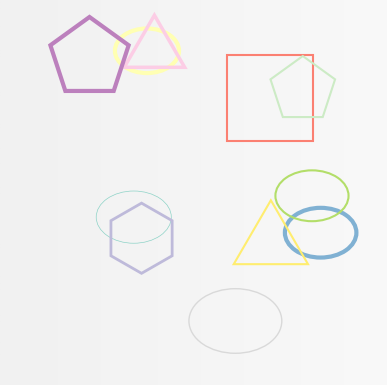[{"shape": "oval", "thickness": 0.5, "radius": 0.48, "center": [0.345, 0.436]}, {"shape": "oval", "thickness": 3, "radius": 0.41, "center": [0.379, 0.868]}, {"shape": "hexagon", "thickness": 2, "radius": 0.46, "center": [0.365, 0.381]}, {"shape": "square", "thickness": 1.5, "radius": 0.56, "center": [0.697, 0.746]}, {"shape": "oval", "thickness": 3, "radius": 0.46, "center": [0.827, 0.396]}, {"shape": "oval", "thickness": 1.5, "radius": 0.47, "center": [0.805, 0.491]}, {"shape": "triangle", "thickness": 2.5, "radius": 0.45, "center": [0.398, 0.87]}, {"shape": "oval", "thickness": 1, "radius": 0.6, "center": [0.607, 0.166]}, {"shape": "pentagon", "thickness": 3, "radius": 0.53, "center": [0.231, 0.85]}, {"shape": "pentagon", "thickness": 1.5, "radius": 0.44, "center": [0.781, 0.767]}, {"shape": "triangle", "thickness": 1.5, "radius": 0.55, "center": [0.699, 0.369]}]